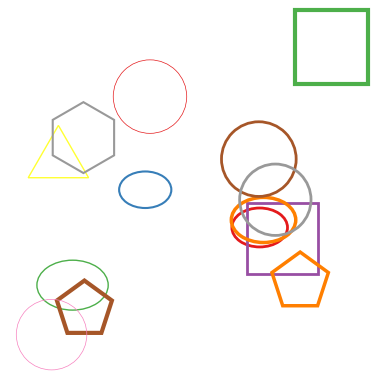[{"shape": "circle", "thickness": 0.5, "radius": 0.48, "center": [0.39, 0.749]}, {"shape": "oval", "thickness": 2, "radius": 0.36, "center": [0.675, 0.409]}, {"shape": "oval", "thickness": 1.5, "radius": 0.34, "center": [0.377, 0.507]}, {"shape": "square", "thickness": 3, "radius": 0.48, "center": [0.861, 0.878]}, {"shape": "oval", "thickness": 1, "radius": 0.46, "center": [0.188, 0.259]}, {"shape": "square", "thickness": 2, "radius": 0.46, "center": [0.734, 0.381]}, {"shape": "pentagon", "thickness": 2.5, "radius": 0.39, "center": [0.78, 0.268]}, {"shape": "oval", "thickness": 2.5, "radius": 0.42, "center": [0.685, 0.429]}, {"shape": "triangle", "thickness": 1, "radius": 0.45, "center": [0.152, 0.584]}, {"shape": "circle", "thickness": 2, "radius": 0.48, "center": [0.672, 0.587]}, {"shape": "pentagon", "thickness": 3, "radius": 0.38, "center": [0.219, 0.196]}, {"shape": "circle", "thickness": 0.5, "radius": 0.46, "center": [0.134, 0.131]}, {"shape": "hexagon", "thickness": 1.5, "radius": 0.46, "center": [0.217, 0.643]}, {"shape": "circle", "thickness": 2, "radius": 0.46, "center": [0.715, 0.481]}]